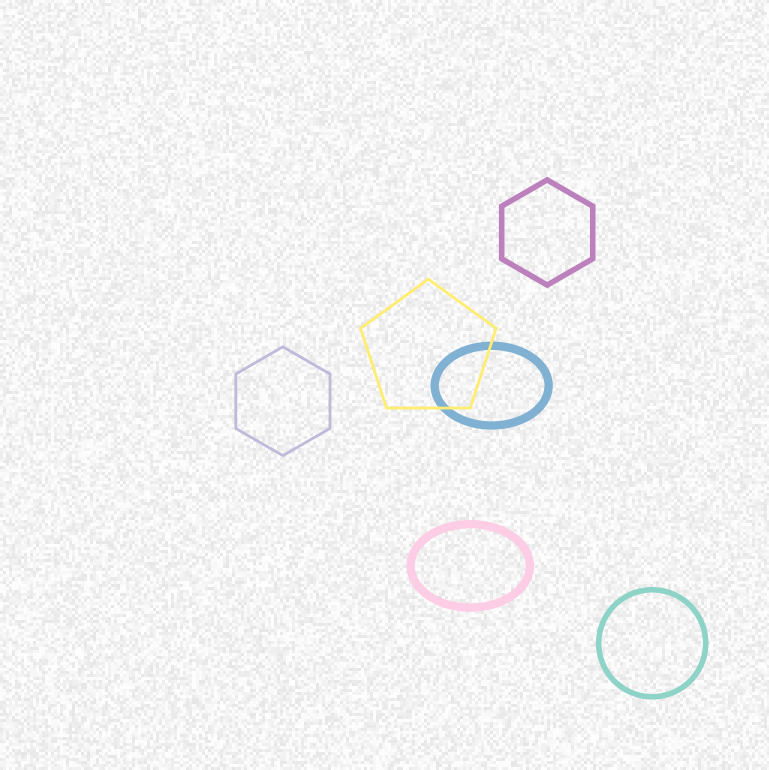[{"shape": "circle", "thickness": 2, "radius": 0.35, "center": [0.847, 0.165]}, {"shape": "hexagon", "thickness": 1, "radius": 0.35, "center": [0.367, 0.479]}, {"shape": "oval", "thickness": 3, "radius": 0.37, "center": [0.639, 0.499]}, {"shape": "oval", "thickness": 3, "radius": 0.39, "center": [0.611, 0.265]}, {"shape": "hexagon", "thickness": 2, "radius": 0.34, "center": [0.711, 0.698]}, {"shape": "pentagon", "thickness": 1, "radius": 0.46, "center": [0.556, 0.545]}]